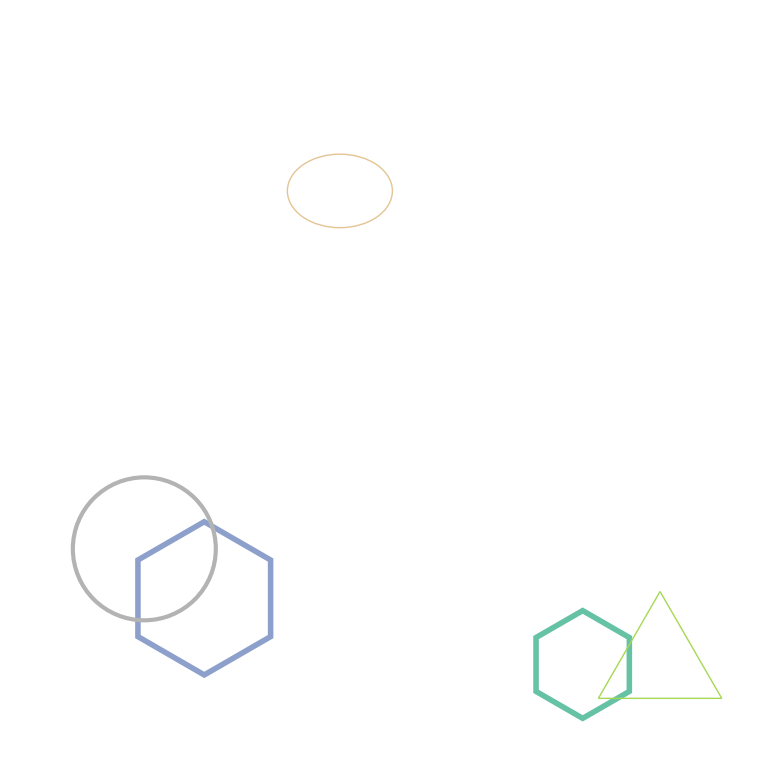[{"shape": "hexagon", "thickness": 2, "radius": 0.35, "center": [0.757, 0.137]}, {"shape": "hexagon", "thickness": 2, "radius": 0.5, "center": [0.265, 0.223]}, {"shape": "triangle", "thickness": 0.5, "radius": 0.46, "center": [0.857, 0.139]}, {"shape": "oval", "thickness": 0.5, "radius": 0.34, "center": [0.441, 0.752]}, {"shape": "circle", "thickness": 1.5, "radius": 0.46, "center": [0.187, 0.287]}]